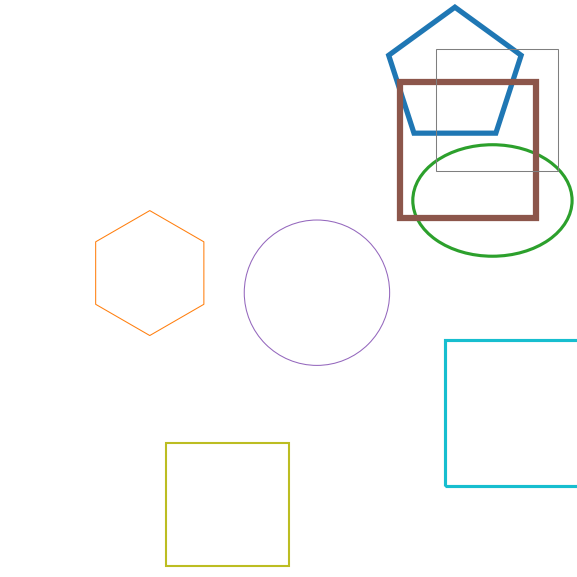[{"shape": "pentagon", "thickness": 2.5, "radius": 0.6, "center": [0.788, 0.866]}, {"shape": "hexagon", "thickness": 0.5, "radius": 0.54, "center": [0.259, 0.526]}, {"shape": "oval", "thickness": 1.5, "radius": 0.69, "center": [0.853, 0.652]}, {"shape": "circle", "thickness": 0.5, "radius": 0.63, "center": [0.549, 0.492]}, {"shape": "square", "thickness": 3, "radius": 0.59, "center": [0.81, 0.739]}, {"shape": "square", "thickness": 0.5, "radius": 0.53, "center": [0.861, 0.808]}, {"shape": "square", "thickness": 1, "radius": 0.54, "center": [0.394, 0.126]}, {"shape": "square", "thickness": 1.5, "radius": 0.63, "center": [0.897, 0.284]}]